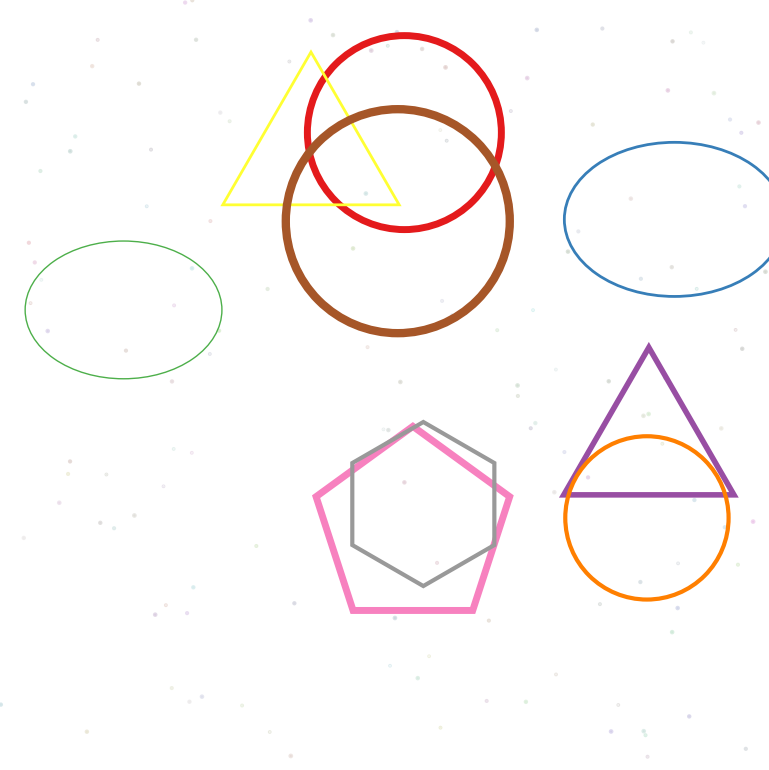[{"shape": "circle", "thickness": 2.5, "radius": 0.63, "center": [0.525, 0.828]}, {"shape": "oval", "thickness": 1, "radius": 0.71, "center": [0.876, 0.715]}, {"shape": "oval", "thickness": 0.5, "radius": 0.64, "center": [0.16, 0.598]}, {"shape": "triangle", "thickness": 2, "radius": 0.64, "center": [0.843, 0.421]}, {"shape": "circle", "thickness": 1.5, "radius": 0.53, "center": [0.84, 0.327]}, {"shape": "triangle", "thickness": 1, "radius": 0.66, "center": [0.404, 0.8]}, {"shape": "circle", "thickness": 3, "radius": 0.73, "center": [0.517, 0.713]}, {"shape": "pentagon", "thickness": 2.5, "radius": 0.66, "center": [0.536, 0.314]}, {"shape": "hexagon", "thickness": 1.5, "radius": 0.53, "center": [0.55, 0.345]}]